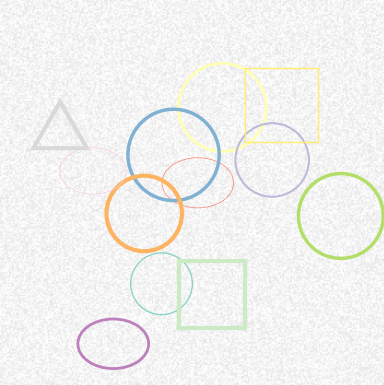[{"shape": "circle", "thickness": 1, "radius": 0.4, "center": [0.42, 0.263]}, {"shape": "circle", "thickness": 2, "radius": 0.57, "center": [0.577, 0.721]}, {"shape": "circle", "thickness": 1.5, "radius": 0.48, "center": [0.707, 0.584]}, {"shape": "oval", "thickness": 0.5, "radius": 0.47, "center": [0.514, 0.525]}, {"shape": "circle", "thickness": 2.5, "radius": 0.59, "center": [0.451, 0.598]}, {"shape": "circle", "thickness": 3, "radius": 0.49, "center": [0.375, 0.446]}, {"shape": "circle", "thickness": 2.5, "radius": 0.55, "center": [0.885, 0.439]}, {"shape": "oval", "thickness": 0.5, "radius": 0.43, "center": [0.242, 0.556]}, {"shape": "triangle", "thickness": 3, "radius": 0.4, "center": [0.156, 0.655]}, {"shape": "oval", "thickness": 2, "radius": 0.46, "center": [0.294, 0.107]}, {"shape": "square", "thickness": 3, "radius": 0.43, "center": [0.551, 0.235]}, {"shape": "square", "thickness": 1, "radius": 0.48, "center": [0.731, 0.727]}]